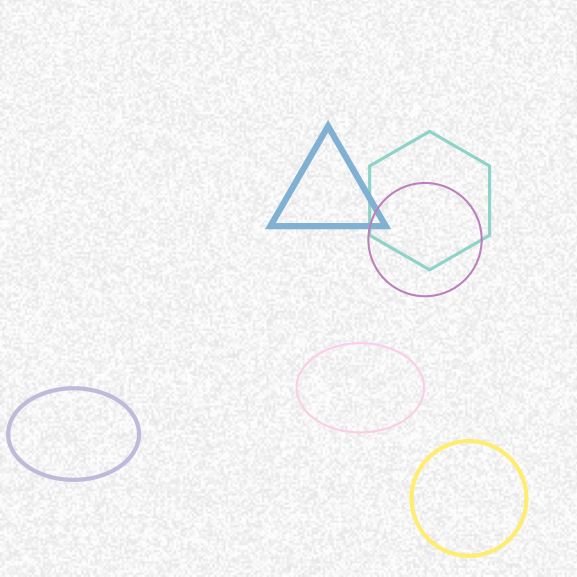[{"shape": "hexagon", "thickness": 1.5, "radius": 0.6, "center": [0.744, 0.652]}, {"shape": "oval", "thickness": 2, "radius": 0.57, "center": [0.127, 0.248]}, {"shape": "triangle", "thickness": 3, "radius": 0.58, "center": [0.568, 0.665]}, {"shape": "oval", "thickness": 1, "radius": 0.55, "center": [0.624, 0.328]}, {"shape": "circle", "thickness": 1, "radius": 0.49, "center": [0.736, 0.584]}, {"shape": "circle", "thickness": 2, "radius": 0.5, "center": [0.812, 0.136]}]